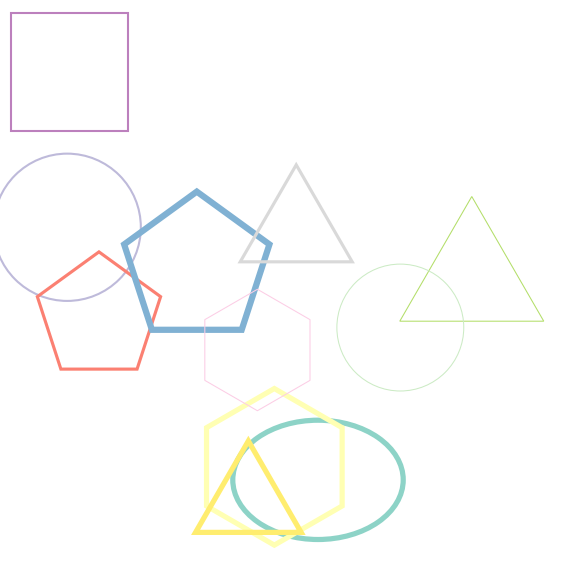[{"shape": "oval", "thickness": 2.5, "radius": 0.74, "center": [0.551, 0.168]}, {"shape": "hexagon", "thickness": 2.5, "radius": 0.68, "center": [0.475, 0.191]}, {"shape": "circle", "thickness": 1, "radius": 0.64, "center": [0.116, 0.606]}, {"shape": "pentagon", "thickness": 1.5, "radius": 0.56, "center": [0.171, 0.451]}, {"shape": "pentagon", "thickness": 3, "radius": 0.66, "center": [0.341, 0.535]}, {"shape": "triangle", "thickness": 0.5, "radius": 0.72, "center": [0.817, 0.515]}, {"shape": "hexagon", "thickness": 0.5, "radius": 0.53, "center": [0.446, 0.393]}, {"shape": "triangle", "thickness": 1.5, "radius": 0.56, "center": [0.513, 0.602]}, {"shape": "square", "thickness": 1, "radius": 0.51, "center": [0.12, 0.874]}, {"shape": "circle", "thickness": 0.5, "radius": 0.55, "center": [0.693, 0.432]}, {"shape": "triangle", "thickness": 2.5, "radius": 0.53, "center": [0.43, 0.13]}]